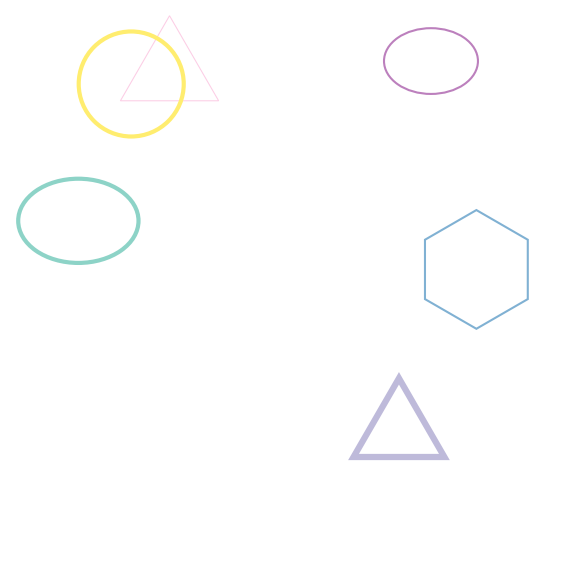[{"shape": "oval", "thickness": 2, "radius": 0.52, "center": [0.136, 0.617]}, {"shape": "triangle", "thickness": 3, "radius": 0.45, "center": [0.691, 0.253]}, {"shape": "hexagon", "thickness": 1, "radius": 0.51, "center": [0.825, 0.533]}, {"shape": "triangle", "thickness": 0.5, "radius": 0.49, "center": [0.294, 0.874]}, {"shape": "oval", "thickness": 1, "radius": 0.41, "center": [0.746, 0.893]}, {"shape": "circle", "thickness": 2, "radius": 0.45, "center": [0.227, 0.854]}]